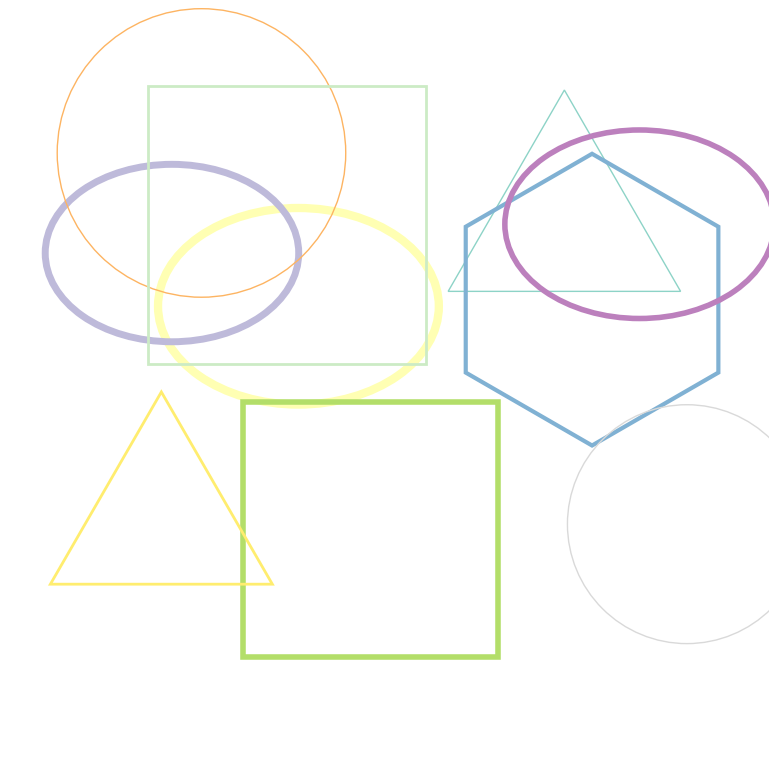[{"shape": "triangle", "thickness": 0.5, "radius": 0.87, "center": [0.733, 0.709]}, {"shape": "oval", "thickness": 3, "radius": 0.91, "center": [0.388, 0.602]}, {"shape": "oval", "thickness": 2.5, "radius": 0.82, "center": [0.223, 0.671]}, {"shape": "hexagon", "thickness": 1.5, "radius": 0.95, "center": [0.769, 0.611]}, {"shape": "circle", "thickness": 0.5, "radius": 0.94, "center": [0.262, 0.801]}, {"shape": "square", "thickness": 2, "radius": 0.83, "center": [0.481, 0.312]}, {"shape": "circle", "thickness": 0.5, "radius": 0.78, "center": [0.892, 0.319]}, {"shape": "oval", "thickness": 2, "radius": 0.87, "center": [0.831, 0.709]}, {"shape": "square", "thickness": 1, "radius": 0.9, "center": [0.372, 0.708]}, {"shape": "triangle", "thickness": 1, "radius": 0.83, "center": [0.21, 0.325]}]